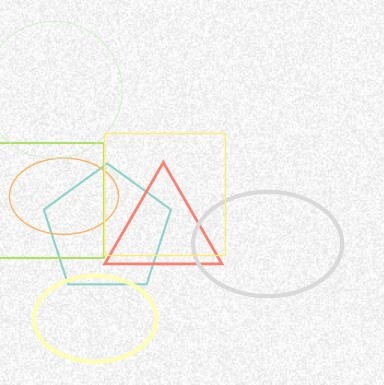[{"shape": "pentagon", "thickness": 1.5, "radius": 0.87, "center": [0.279, 0.402]}, {"shape": "oval", "thickness": 3, "radius": 0.8, "center": [0.247, 0.172]}, {"shape": "triangle", "thickness": 2, "radius": 0.88, "center": [0.424, 0.402]}, {"shape": "oval", "thickness": 1, "radius": 0.71, "center": [0.166, 0.49]}, {"shape": "square", "thickness": 1.5, "radius": 0.75, "center": [0.121, 0.48]}, {"shape": "oval", "thickness": 3, "radius": 0.97, "center": [0.695, 0.366]}, {"shape": "circle", "thickness": 0.5, "radius": 0.89, "center": [0.139, 0.766]}, {"shape": "square", "thickness": 1, "radius": 0.79, "center": [0.427, 0.496]}]